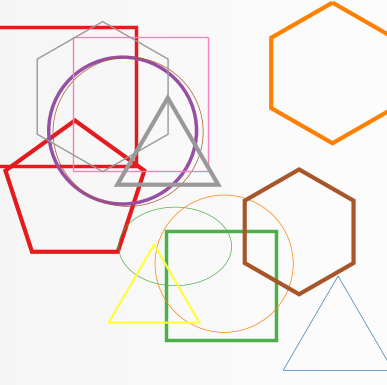[{"shape": "square", "thickness": 2.5, "radius": 0.9, "center": [0.17, 0.749]}, {"shape": "pentagon", "thickness": 3, "radius": 0.94, "center": [0.193, 0.499]}, {"shape": "triangle", "thickness": 0.5, "radius": 0.82, "center": [0.872, 0.12]}, {"shape": "square", "thickness": 2.5, "radius": 0.71, "center": [0.57, 0.259]}, {"shape": "oval", "thickness": 0.5, "radius": 0.73, "center": [0.452, 0.36]}, {"shape": "circle", "thickness": 2.5, "radius": 0.95, "center": [0.317, 0.661]}, {"shape": "hexagon", "thickness": 3, "radius": 0.91, "center": [0.858, 0.811]}, {"shape": "circle", "thickness": 0.5, "radius": 0.89, "center": [0.578, 0.315]}, {"shape": "triangle", "thickness": 1.5, "radius": 0.68, "center": [0.398, 0.23]}, {"shape": "hexagon", "thickness": 3, "radius": 0.81, "center": [0.772, 0.398]}, {"shape": "circle", "thickness": 0.5, "radius": 0.97, "center": [0.331, 0.658]}, {"shape": "square", "thickness": 1, "radius": 0.87, "center": [0.362, 0.73]}, {"shape": "hexagon", "thickness": 1, "radius": 0.97, "center": [0.265, 0.749]}, {"shape": "triangle", "thickness": 3, "radius": 0.75, "center": [0.433, 0.595]}]